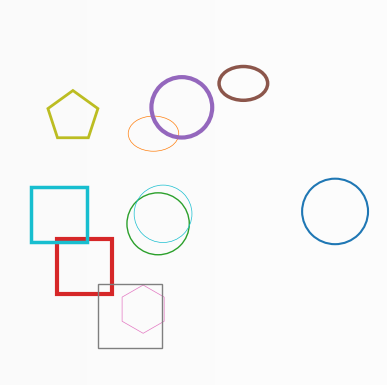[{"shape": "circle", "thickness": 1.5, "radius": 0.43, "center": [0.865, 0.451]}, {"shape": "oval", "thickness": 0.5, "radius": 0.33, "center": [0.396, 0.653]}, {"shape": "circle", "thickness": 1, "radius": 0.4, "center": [0.408, 0.419]}, {"shape": "square", "thickness": 3, "radius": 0.36, "center": [0.218, 0.307]}, {"shape": "circle", "thickness": 3, "radius": 0.39, "center": [0.469, 0.721]}, {"shape": "oval", "thickness": 2.5, "radius": 0.31, "center": [0.628, 0.783]}, {"shape": "hexagon", "thickness": 0.5, "radius": 0.31, "center": [0.369, 0.197]}, {"shape": "square", "thickness": 1, "radius": 0.42, "center": [0.335, 0.18]}, {"shape": "pentagon", "thickness": 2, "radius": 0.34, "center": [0.188, 0.697]}, {"shape": "square", "thickness": 2.5, "radius": 0.36, "center": [0.152, 0.443]}, {"shape": "circle", "thickness": 0.5, "radius": 0.37, "center": [0.421, 0.445]}]